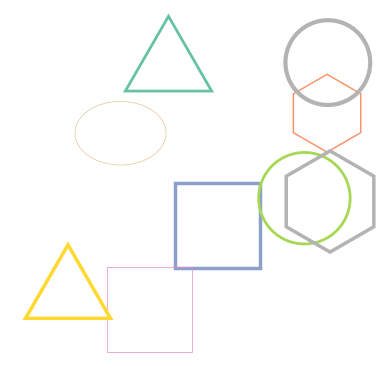[{"shape": "triangle", "thickness": 2, "radius": 0.65, "center": [0.438, 0.828]}, {"shape": "hexagon", "thickness": 1, "radius": 0.51, "center": [0.85, 0.706]}, {"shape": "square", "thickness": 2.5, "radius": 0.55, "center": [0.565, 0.415]}, {"shape": "square", "thickness": 0.5, "radius": 0.55, "center": [0.389, 0.197]}, {"shape": "circle", "thickness": 2, "radius": 0.59, "center": [0.791, 0.485]}, {"shape": "triangle", "thickness": 2.5, "radius": 0.64, "center": [0.177, 0.237]}, {"shape": "oval", "thickness": 0.5, "radius": 0.59, "center": [0.313, 0.654]}, {"shape": "hexagon", "thickness": 2.5, "radius": 0.66, "center": [0.857, 0.477]}, {"shape": "circle", "thickness": 3, "radius": 0.55, "center": [0.851, 0.837]}]